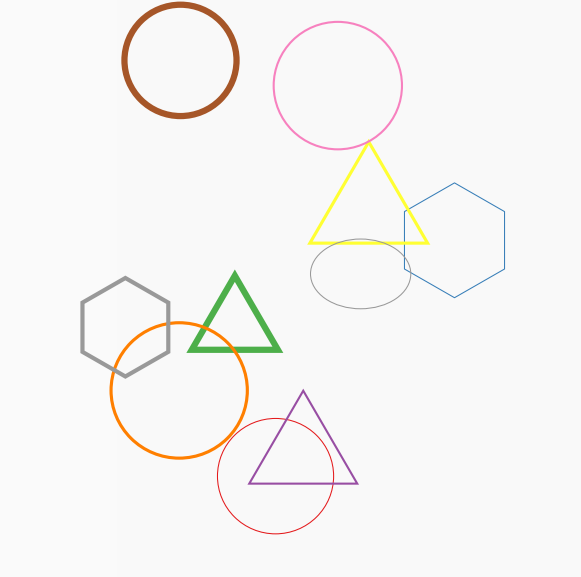[{"shape": "circle", "thickness": 0.5, "radius": 0.5, "center": [0.474, 0.175]}, {"shape": "hexagon", "thickness": 0.5, "radius": 0.5, "center": [0.782, 0.583]}, {"shape": "triangle", "thickness": 3, "radius": 0.43, "center": [0.404, 0.436]}, {"shape": "triangle", "thickness": 1, "radius": 0.54, "center": [0.522, 0.215]}, {"shape": "circle", "thickness": 1.5, "radius": 0.59, "center": [0.308, 0.323]}, {"shape": "triangle", "thickness": 1.5, "radius": 0.58, "center": [0.634, 0.637]}, {"shape": "circle", "thickness": 3, "radius": 0.48, "center": [0.311, 0.895]}, {"shape": "circle", "thickness": 1, "radius": 0.55, "center": [0.581, 0.851]}, {"shape": "oval", "thickness": 0.5, "radius": 0.43, "center": [0.62, 0.525]}, {"shape": "hexagon", "thickness": 2, "radius": 0.43, "center": [0.216, 0.432]}]